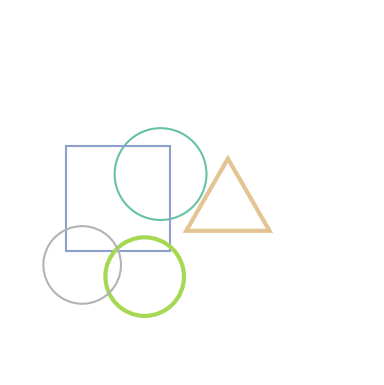[{"shape": "circle", "thickness": 1.5, "radius": 0.6, "center": [0.417, 0.548]}, {"shape": "square", "thickness": 1.5, "radius": 0.68, "center": [0.306, 0.484]}, {"shape": "circle", "thickness": 3, "radius": 0.51, "center": [0.376, 0.282]}, {"shape": "triangle", "thickness": 3, "radius": 0.62, "center": [0.592, 0.463]}, {"shape": "circle", "thickness": 1.5, "radius": 0.5, "center": [0.213, 0.312]}]